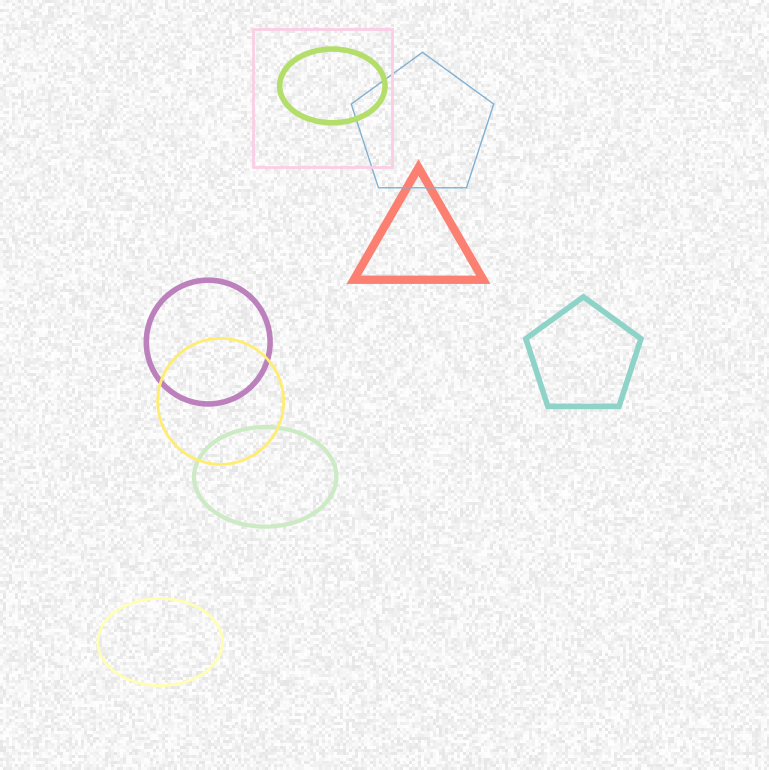[{"shape": "pentagon", "thickness": 2, "radius": 0.39, "center": [0.758, 0.536]}, {"shape": "oval", "thickness": 1, "radius": 0.4, "center": [0.208, 0.166]}, {"shape": "triangle", "thickness": 3, "radius": 0.49, "center": [0.544, 0.685]}, {"shape": "pentagon", "thickness": 0.5, "radius": 0.49, "center": [0.549, 0.835]}, {"shape": "oval", "thickness": 2, "radius": 0.34, "center": [0.432, 0.888]}, {"shape": "square", "thickness": 1, "radius": 0.45, "center": [0.419, 0.873]}, {"shape": "circle", "thickness": 2, "radius": 0.4, "center": [0.27, 0.556]}, {"shape": "oval", "thickness": 1.5, "radius": 0.46, "center": [0.344, 0.381]}, {"shape": "circle", "thickness": 1, "radius": 0.41, "center": [0.287, 0.479]}]